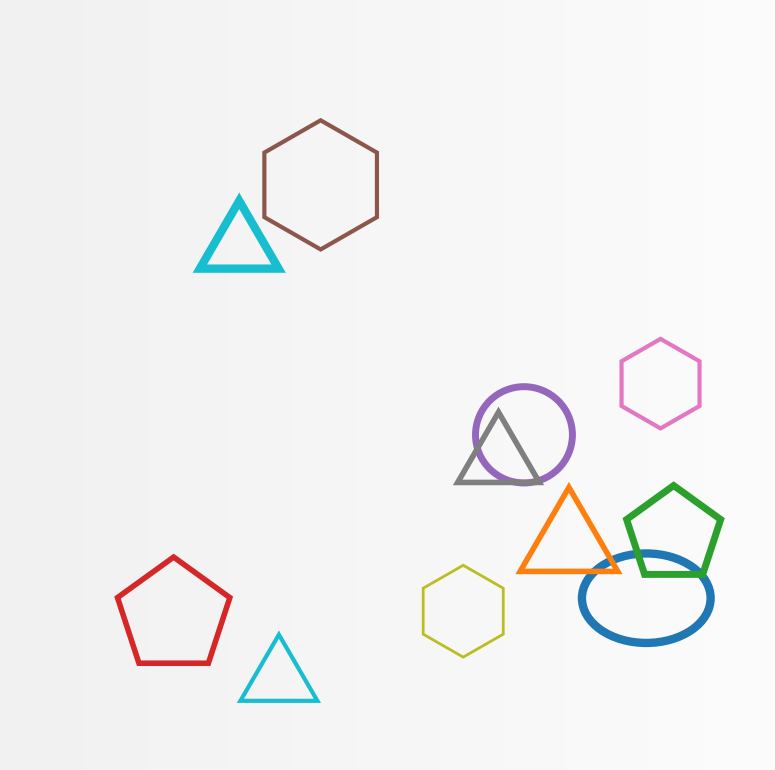[{"shape": "oval", "thickness": 3, "radius": 0.42, "center": [0.834, 0.223]}, {"shape": "triangle", "thickness": 2, "radius": 0.36, "center": [0.734, 0.294]}, {"shape": "pentagon", "thickness": 2.5, "radius": 0.32, "center": [0.869, 0.306]}, {"shape": "pentagon", "thickness": 2, "radius": 0.38, "center": [0.224, 0.2]}, {"shape": "circle", "thickness": 2.5, "radius": 0.31, "center": [0.676, 0.435]}, {"shape": "hexagon", "thickness": 1.5, "radius": 0.42, "center": [0.414, 0.76]}, {"shape": "hexagon", "thickness": 1.5, "radius": 0.29, "center": [0.852, 0.502]}, {"shape": "triangle", "thickness": 2, "radius": 0.3, "center": [0.643, 0.404]}, {"shape": "hexagon", "thickness": 1, "radius": 0.3, "center": [0.598, 0.206]}, {"shape": "triangle", "thickness": 3, "radius": 0.29, "center": [0.309, 0.68]}, {"shape": "triangle", "thickness": 1.5, "radius": 0.29, "center": [0.36, 0.119]}]